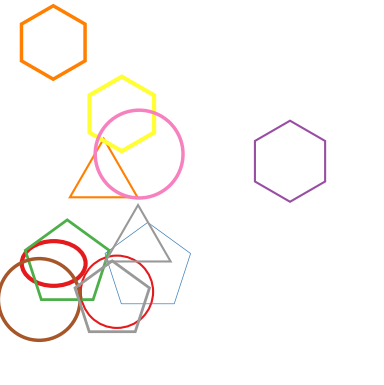[{"shape": "oval", "thickness": 3, "radius": 0.41, "center": [0.139, 0.316]}, {"shape": "circle", "thickness": 1.5, "radius": 0.47, "center": [0.304, 0.242]}, {"shape": "pentagon", "thickness": 0.5, "radius": 0.58, "center": [0.384, 0.305]}, {"shape": "pentagon", "thickness": 2, "radius": 0.57, "center": [0.175, 0.314]}, {"shape": "hexagon", "thickness": 1.5, "radius": 0.53, "center": [0.753, 0.581]}, {"shape": "hexagon", "thickness": 2.5, "radius": 0.48, "center": [0.138, 0.89]}, {"shape": "triangle", "thickness": 1.5, "radius": 0.51, "center": [0.269, 0.538]}, {"shape": "hexagon", "thickness": 3, "radius": 0.48, "center": [0.316, 0.704]}, {"shape": "circle", "thickness": 2.5, "radius": 0.53, "center": [0.102, 0.222]}, {"shape": "circle", "thickness": 2.5, "radius": 0.57, "center": [0.361, 0.6]}, {"shape": "pentagon", "thickness": 2, "radius": 0.51, "center": [0.292, 0.221]}, {"shape": "triangle", "thickness": 1.5, "radius": 0.49, "center": [0.359, 0.37]}]